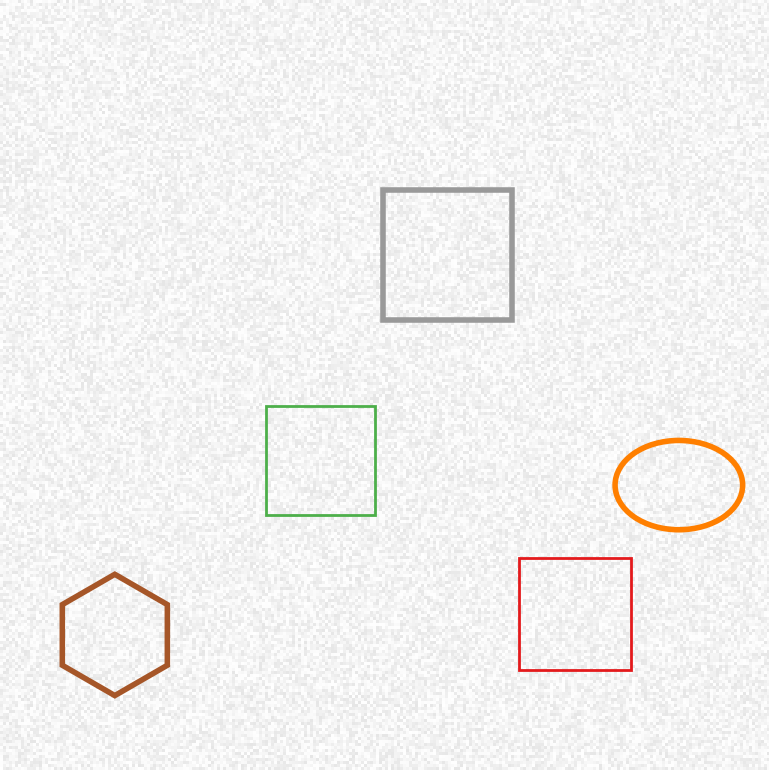[{"shape": "square", "thickness": 1, "radius": 0.36, "center": [0.747, 0.203]}, {"shape": "square", "thickness": 1, "radius": 0.35, "center": [0.416, 0.402]}, {"shape": "oval", "thickness": 2, "radius": 0.41, "center": [0.882, 0.37]}, {"shape": "hexagon", "thickness": 2, "radius": 0.39, "center": [0.149, 0.175]}, {"shape": "square", "thickness": 2, "radius": 0.42, "center": [0.581, 0.669]}]